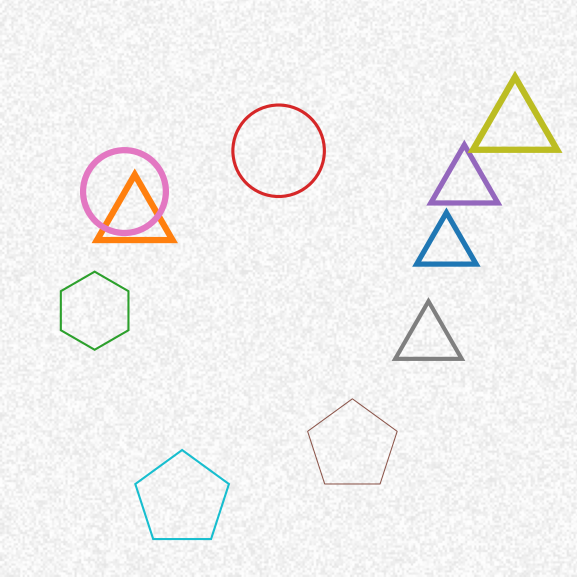[{"shape": "triangle", "thickness": 2.5, "radius": 0.3, "center": [0.773, 0.572]}, {"shape": "triangle", "thickness": 3, "radius": 0.38, "center": [0.233, 0.621]}, {"shape": "hexagon", "thickness": 1, "radius": 0.34, "center": [0.164, 0.461]}, {"shape": "circle", "thickness": 1.5, "radius": 0.4, "center": [0.482, 0.738]}, {"shape": "triangle", "thickness": 2.5, "radius": 0.34, "center": [0.804, 0.681]}, {"shape": "pentagon", "thickness": 0.5, "radius": 0.41, "center": [0.61, 0.227]}, {"shape": "circle", "thickness": 3, "radius": 0.36, "center": [0.216, 0.667]}, {"shape": "triangle", "thickness": 2, "radius": 0.33, "center": [0.742, 0.411]}, {"shape": "triangle", "thickness": 3, "radius": 0.42, "center": [0.892, 0.782]}, {"shape": "pentagon", "thickness": 1, "radius": 0.43, "center": [0.315, 0.135]}]